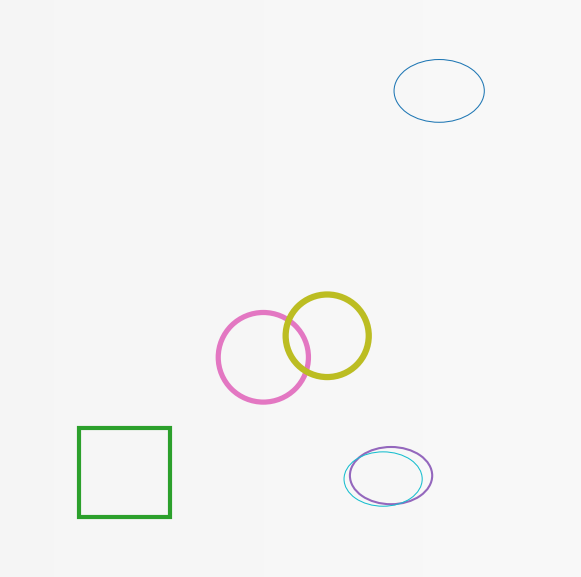[{"shape": "oval", "thickness": 0.5, "radius": 0.39, "center": [0.756, 0.842]}, {"shape": "square", "thickness": 2, "radius": 0.39, "center": [0.214, 0.181]}, {"shape": "oval", "thickness": 1, "radius": 0.35, "center": [0.673, 0.176]}, {"shape": "circle", "thickness": 2.5, "radius": 0.39, "center": [0.453, 0.38]}, {"shape": "circle", "thickness": 3, "radius": 0.36, "center": [0.563, 0.418]}, {"shape": "oval", "thickness": 0.5, "radius": 0.34, "center": [0.659, 0.17]}]